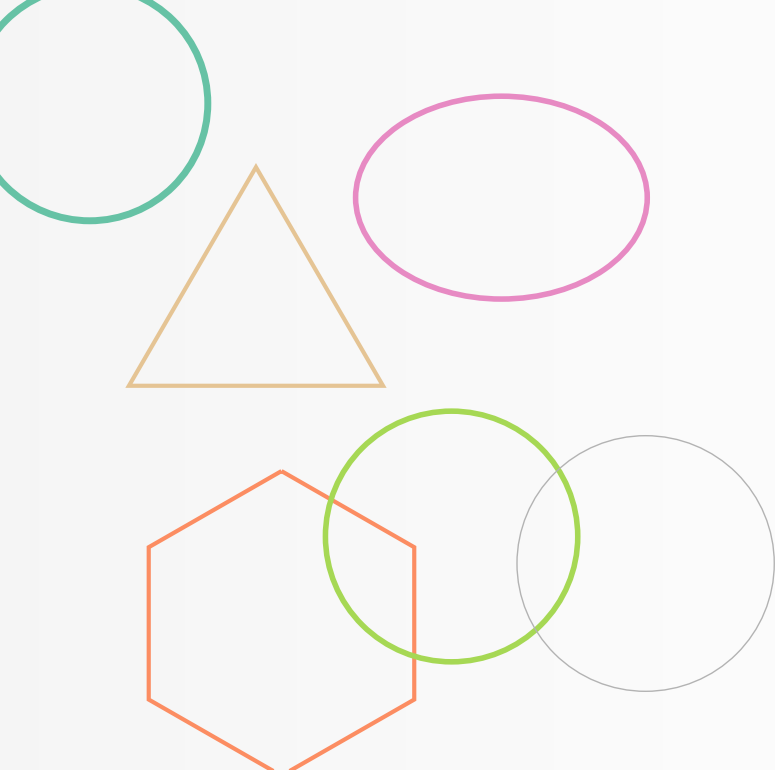[{"shape": "circle", "thickness": 2.5, "radius": 0.76, "center": [0.116, 0.866]}, {"shape": "hexagon", "thickness": 1.5, "radius": 0.99, "center": [0.363, 0.19]}, {"shape": "oval", "thickness": 2, "radius": 0.94, "center": [0.647, 0.743]}, {"shape": "circle", "thickness": 2, "radius": 0.81, "center": [0.583, 0.303]}, {"shape": "triangle", "thickness": 1.5, "radius": 0.95, "center": [0.33, 0.594]}, {"shape": "circle", "thickness": 0.5, "radius": 0.83, "center": [0.833, 0.268]}]